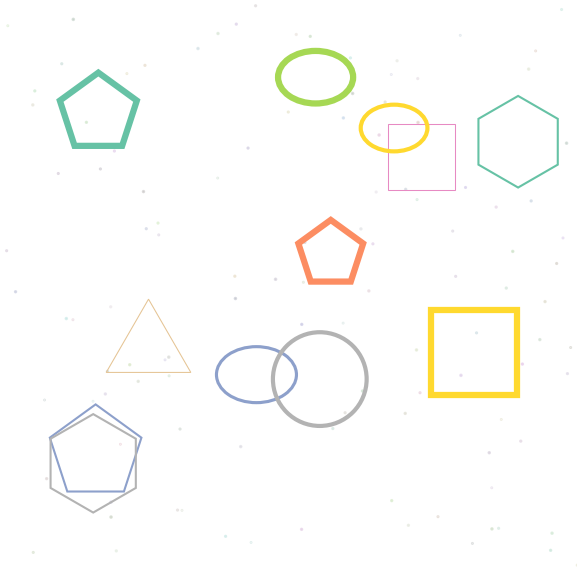[{"shape": "hexagon", "thickness": 1, "radius": 0.4, "center": [0.897, 0.754]}, {"shape": "pentagon", "thickness": 3, "radius": 0.35, "center": [0.17, 0.803]}, {"shape": "pentagon", "thickness": 3, "radius": 0.29, "center": [0.573, 0.559]}, {"shape": "pentagon", "thickness": 1, "radius": 0.42, "center": [0.166, 0.215]}, {"shape": "oval", "thickness": 1.5, "radius": 0.35, "center": [0.444, 0.35]}, {"shape": "square", "thickness": 0.5, "radius": 0.29, "center": [0.729, 0.727]}, {"shape": "oval", "thickness": 3, "radius": 0.33, "center": [0.546, 0.865]}, {"shape": "square", "thickness": 3, "radius": 0.37, "center": [0.82, 0.389]}, {"shape": "oval", "thickness": 2, "radius": 0.29, "center": [0.682, 0.777]}, {"shape": "triangle", "thickness": 0.5, "radius": 0.42, "center": [0.257, 0.397]}, {"shape": "circle", "thickness": 2, "radius": 0.41, "center": [0.554, 0.343]}, {"shape": "hexagon", "thickness": 1, "radius": 0.43, "center": [0.161, 0.197]}]